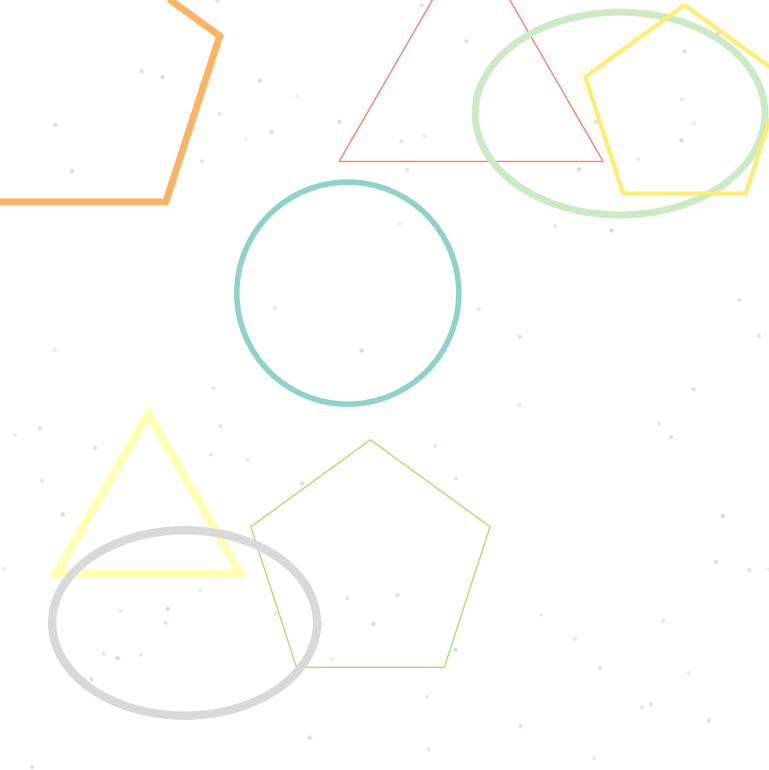[{"shape": "circle", "thickness": 2, "radius": 0.72, "center": [0.452, 0.619]}, {"shape": "triangle", "thickness": 3, "radius": 0.69, "center": [0.192, 0.324]}, {"shape": "triangle", "thickness": 0.5, "radius": 0.99, "center": [0.612, 0.889]}, {"shape": "pentagon", "thickness": 2.5, "radius": 0.96, "center": [0.102, 0.894]}, {"shape": "pentagon", "thickness": 0.5, "radius": 0.82, "center": [0.481, 0.265]}, {"shape": "oval", "thickness": 3, "radius": 0.86, "center": [0.24, 0.191]}, {"shape": "oval", "thickness": 2.5, "radius": 0.94, "center": [0.805, 0.852]}, {"shape": "pentagon", "thickness": 1.5, "radius": 0.68, "center": [0.889, 0.858]}]